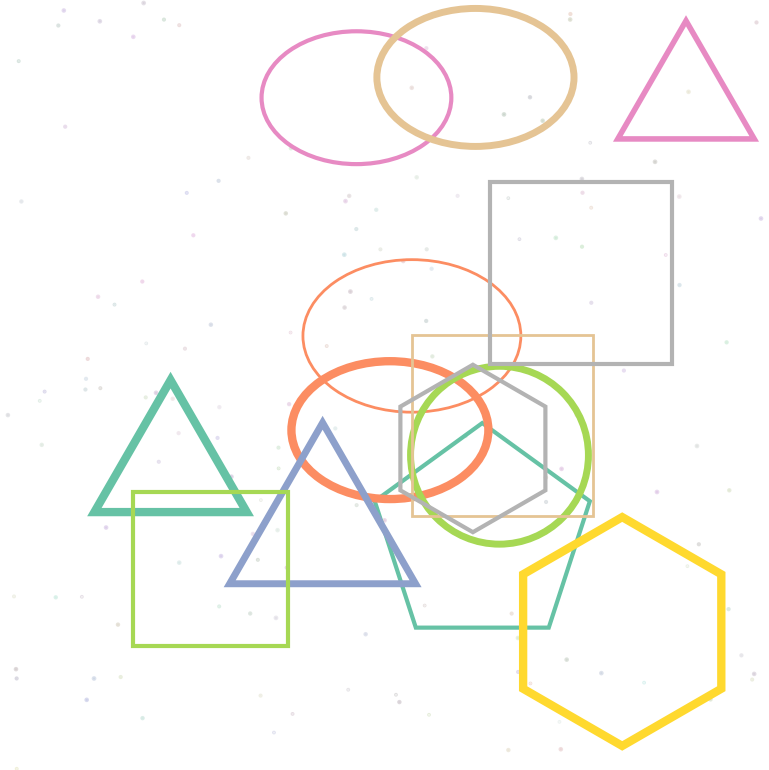[{"shape": "pentagon", "thickness": 1.5, "radius": 0.73, "center": [0.626, 0.304]}, {"shape": "triangle", "thickness": 3, "radius": 0.57, "center": [0.222, 0.392]}, {"shape": "oval", "thickness": 1, "radius": 0.71, "center": [0.535, 0.564]}, {"shape": "oval", "thickness": 3, "radius": 0.64, "center": [0.506, 0.441]}, {"shape": "triangle", "thickness": 2.5, "radius": 0.7, "center": [0.419, 0.312]}, {"shape": "triangle", "thickness": 2, "radius": 0.51, "center": [0.891, 0.871]}, {"shape": "oval", "thickness": 1.5, "radius": 0.62, "center": [0.463, 0.873]}, {"shape": "square", "thickness": 1.5, "radius": 0.5, "center": [0.274, 0.261]}, {"shape": "circle", "thickness": 2.5, "radius": 0.58, "center": [0.649, 0.409]}, {"shape": "hexagon", "thickness": 3, "radius": 0.74, "center": [0.808, 0.18]}, {"shape": "oval", "thickness": 2.5, "radius": 0.64, "center": [0.617, 0.899]}, {"shape": "square", "thickness": 1, "radius": 0.59, "center": [0.653, 0.447]}, {"shape": "hexagon", "thickness": 1.5, "radius": 0.54, "center": [0.614, 0.418]}, {"shape": "square", "thickness": 1.5, "radius": 0.59, "center": [0.754, 0.645]}]